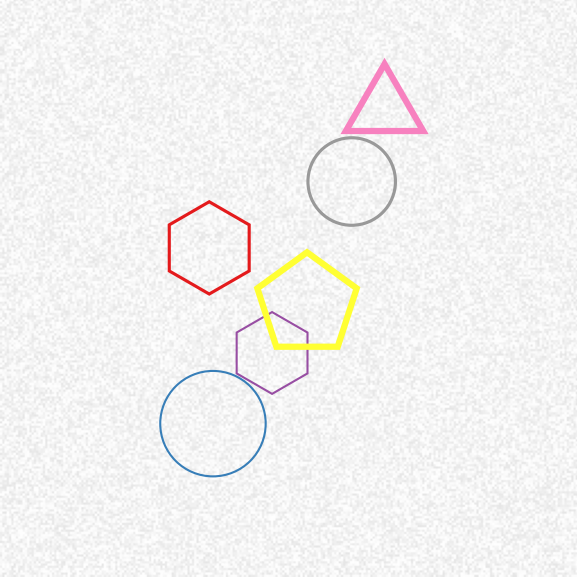[{"shape": "hexagon", "thickness": 1.5, "radius": 0.4, "center": [0.362, 0.57]}, {"shape": "circle", "thickness": 1, "radius": 0.46, "center": [0.369, 0.266]}, {"shape": "hexagon", "thickness": 1, "radius": 0.35, "center": [0.471, 0.388]}, {"shape": "pentagon", "thickness": 3, "radius": 0.45, "center": [0.532, 0.472]}, {"shape": "triangle", "thickness": 3, "radius": 0.39, "center": [0.666, 0.811]}, {"shape": "circle", "thickness": 1.5, "radius": 0.38, "center": [0.609, 0.685]}]